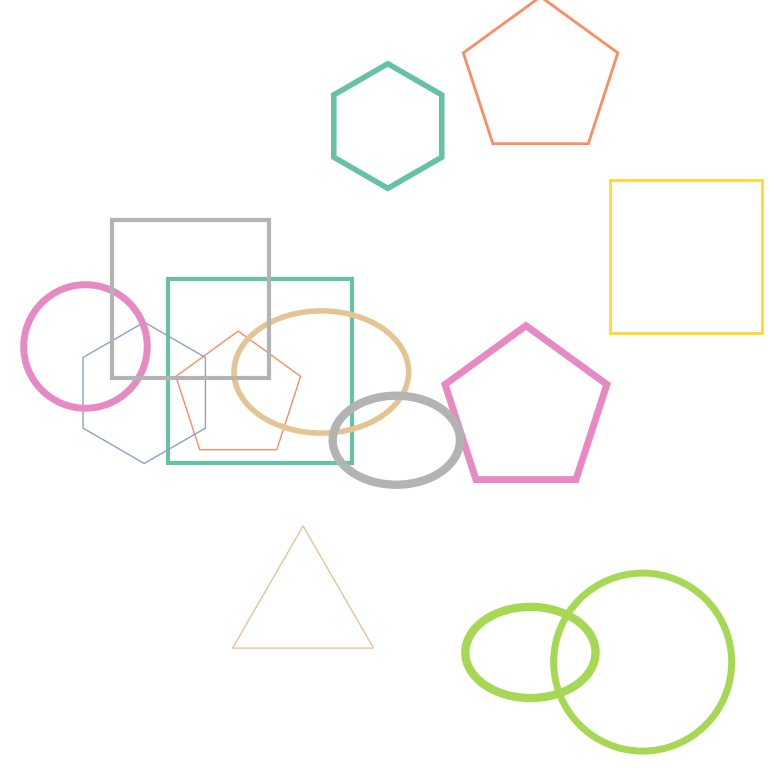[{"shape": "hexagon", "thickness": 2, "radius": 0.4, "center": [0.504, 0.836]}, {"shape": "square", "thickness": 1.5, "radius": 0.6, "center": [0.338, 0.518]}, {"shape": "pentagon", "thickness": 0.5, "radius": 0.43, "center": [0.309, 0.485]}, {"shape": "pentagon", "thickness": 1, "radius": 0.53, "center": [0.702, 0.899]}, {"shape": "hexagon", "thickness": 0.5, "radius": 0.46, "center": [0.187, 0.49]}, {"shape": "pentagon", "thickness": 2.5, "radius": 0.55, "center": [0.683, 0.467]}, {"shape": "circle", "thickness": 2.5, "radius": 0.4, "center": [0.111, 0.55]}, {"shape": "circle", "thickness": 2.5, "radius": 0.58, "center": [0.835, 0.14]}, {"shape": "oval", "thickness": 3, "radius": 0.42, "center": [0.689, 0.153]}, {"shape": "square", "thickness": 1, "radius": 0.5, "center": [0.891, 0.666]}, {"shape": "oval", "thickness": 2, "radius": 0.57, "center": [0.417, 0.517]}, {"shape": "triangle", "thickness": 0.5, "radius": 0.53, "center": [0.394, 0.211]}, {"shape": "oval", "thickness": 3, "radius": 0.41, "center": [0.515, 0.428]}, {"shape": "square", "thickness": 1.5, "radius": 0.51, "center": [0.247, 0.611]}]